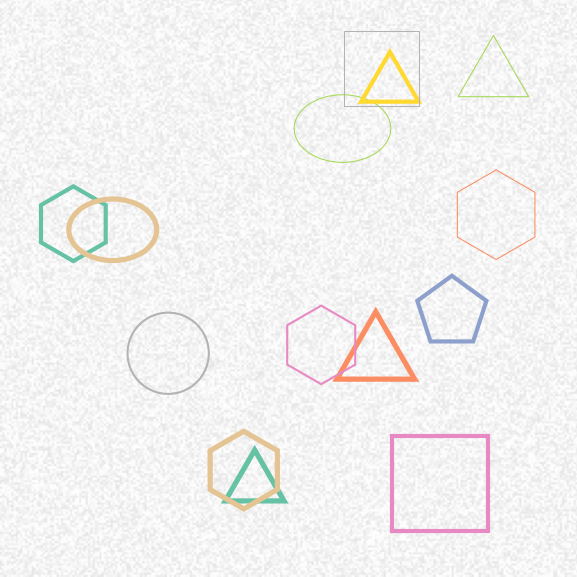[{"shape": "hexagon", "thickness": 2, "radius": 0.32, "center": [0.127, 0.612]}, {"shape": "triangle", "thickness": 2.5, "radius": 0.29, "center": [0.441, 0.161]}, {"shape": "triangle", "thickness": 2.5, "radius": 0.39, "center": [0.651, 0.381]}, {"shape": "hexagon", "thickness": 0.5, "radius": 0.39, "center": [0.859, 0.627]}, {"shape": "pentagon", "thickness": 2, "radius": 0.31, "center": [0.782, 0.459]}, {"shape": "square", "thickness": 2, "radius": 0.41, "center": [0.762, 0.162]}, {"shape": "hexagon", "thickness": 1, "radius": 0.34, "center": [0.556, 0.402]}, {"shape": "oval", "thickness": 0.5, "radius": 0.42, "center": [0.593, 0.777]}, {"shape": "triangle", "thickness": 0.5, "radius": 0.35, "center": [0.854, 0.867]}, {"shape": "triangle", "thickness": 2, "radius": 0.29, "center": [0.675, 0.852]}, {"shape": "oval", "thickness": 2.5, "radius": 0.38, "center": [0.195, 0.601]}, {"shape": "hexagon", "thickness": 2.5, "radius": 0.34, "center": [0.422, 0.185]}, {"shape": "circle", "thickness": 1, "radius": 0.35, "center": [0.291, 0.387]}, {"shape": "square", "thickness": 0.5, "radius": 0.32, "center": [0.66, 0.881]}]